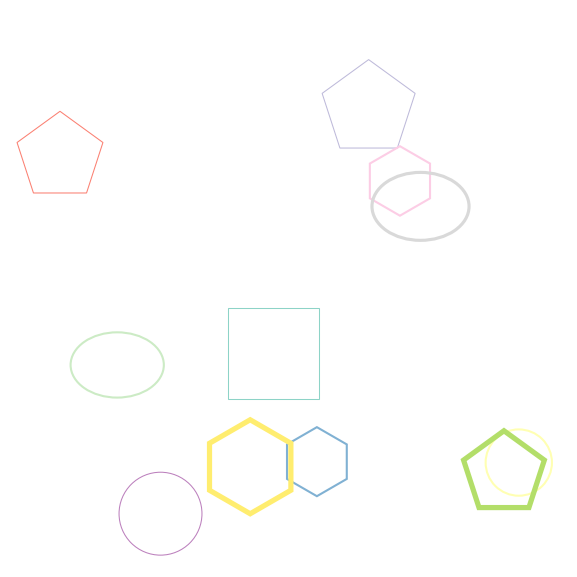[{"shape": "square", "thickness": 0.5, "radius": 0.39, "center": [0.473, 0.387]}, {"shape": "circle", "thickness": 1, "radius": 0.29, "center": [0.898, 0.198]}, {"shape": "pentagon", "thickness": 0.5, "radius": 0.42, "center": [0.638, 0.811]}, {"shape": "pentagon", "thickness": 0.5, "radius": 0.39, "center": [0.104, 0.728]}, {"shape": "hexagon", "thickness": 1, "radius": 0.3, "center": [0.549, 0.2]}, {"shape": "pentagon", "thickness": 2.5, "radius": 0.37, "center": [0.873, 0.18]}, {"shape": "hexagon", "thickness": 1, "radius": 0.3, "center": [0.693, 0.686]}, {"shape": "oval", "thickness": 1.5, "radius": 0.42, "center": [0.728, 0.642]}, {"shape": "circle", "thickness": 0.5, "radius": 0.36, "center": [0.278, 0.11]}, {"shape": "oval", "thickness": 1, "radius": 0.4, "center": [0.203, 0.367]}, {"shape": "hexagon", "thickness": 2.5, "radius": 0.41, "center": [0.433, 0.191]}]